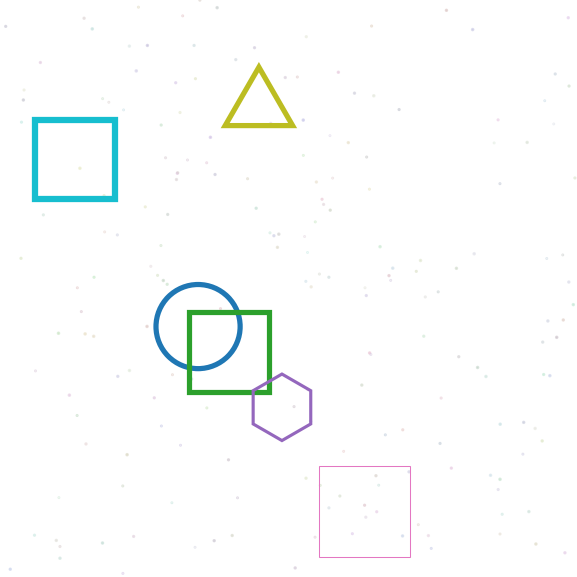[{"shape": "circle", "thickness": 2.5, "radius": 0.36, "center": [0.343, 0.434]}, {"shape": "square", "thickness": 2.5, "radius": 0.34, "center": [0.396, 0.39]}, {"shape": "hexagon", "thickness": 1.5, "radius": 0.29, "center": [0.488, 0.294]}, {"shape": "square", "thickness": 0.5, "radius": 0.39, "center": [0.631, 0.113]}, {"shape": "triangle", "thickness": 2.5, "radius": 0.34, "center": [0.448, 0.815]}, {"shape": "square", "thickness": 3, "radius": 0.34, "center": [0.129, 0.723]}]